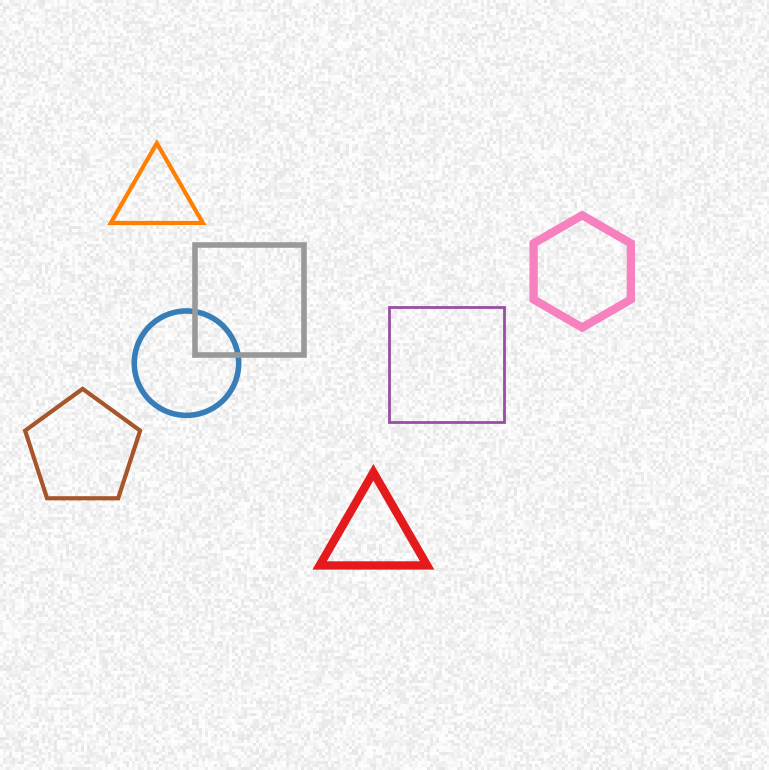[{"shape": "triangle", "thickness": 3, "radius": 0.4, "center": [0.485, 0.306]}, {"shape": "circle", "thickness": 2, "radius": 0.34, "center": [0.242, 0.528]}, {"shape": "square", "thickness": 1, "radius": 0.37, "center": [0.579, 0.527]}, {"shape": "triangle", "thickness": 1.5, "radius": 0.35, "center": [0.204, 0.745]}, {"shape": "pentagon", "thickness": 1.5, "radius": 0.39, "center": [0.107, 0.416]}, {"shape": "hexagon", "thickness": 3, "radius": 0.36, "center": [0.756, 0.648]}, {"shape": "square", "thickness": 2, "radius": 0.36, "center": [0.324, 0.61]}]